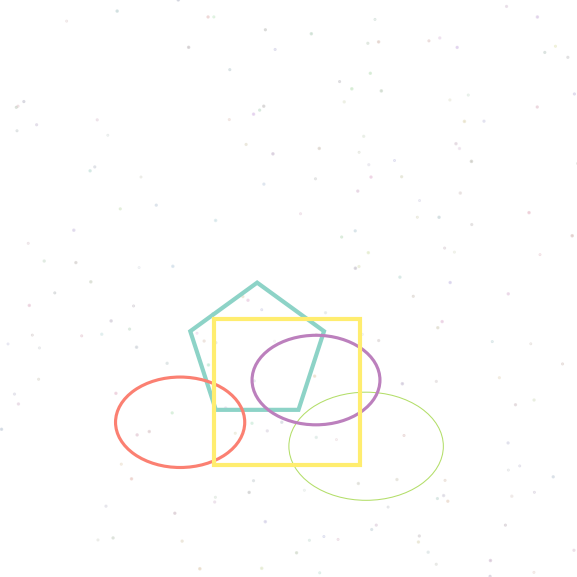[{"shape": "pentagon", "thickness": 2, "radius": 0.61, "center": [0.445, 0.388]}, {"shape": "oval", "thickness": 1.5, "radius": 0.56, "center": [0.312, 0.268]}, {"shape": "oval", "thickness": 0.5, "radius": 0.67, "center": [0.634, 0.226]}, {"shape": "oval", "thickness": 1.5, "radius": 0.55, "center": [0.547, 0.341]}, {"shape": "square", "thickness": 2, "radius": 0.63, "center": [0.497, 0.32]}]